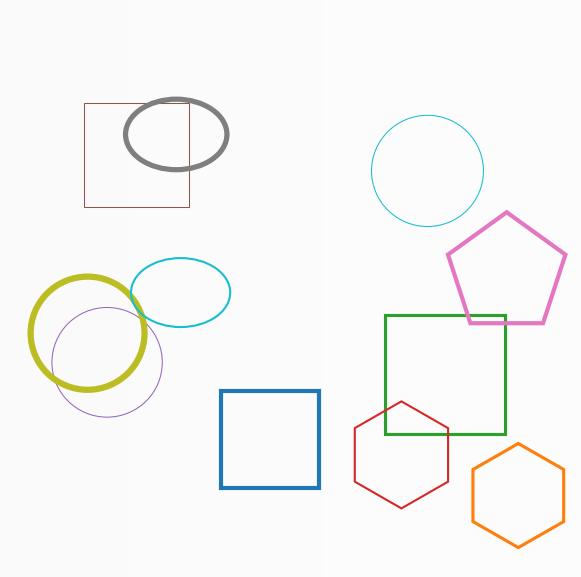[{"shape": "square", "thickness": 2, "radius": 0.42, "center": [0.465, 0.238]}, {"shape": "hexagon", "thickness": 1.5, "radius": 0.45, "center": [0.892, 0.141]}, {"shape": "square", "thickness": 1.5, "radius": 0.51, "center": [0.765, 0.35]}, {"shape": "hexagon", "thickness": 1, "radius": 0.46, "center": [0.691, 0.211]}, {"shape": "circle", "thickness": 0.5, "radius": 0.47, "center": [0.184, 0.372]}, {"shape": "square", "thickness": 0.5, "radius": 0.45, "center": [0.235, 0.731]}, {"shape": "pentagon", "thickness": 2, "radius": 0.53, "center": [0.872, 0.525]}, {"shape": "oval", "thickness": 2.5, "radius": 0.44, "center": [0.303, 0.766]}, {"shape": "circle", "thickness": 3, "radius": 0.49, "center": [0.151, 0.422]}, {"shape": "oval", "thickness": 1, "radius": 0.43, "center": [0.311, 0.493]}, {"shape": "circle", "thickness": 0.5, "radius": 0.48, "center": [0.735, 0.703]}]